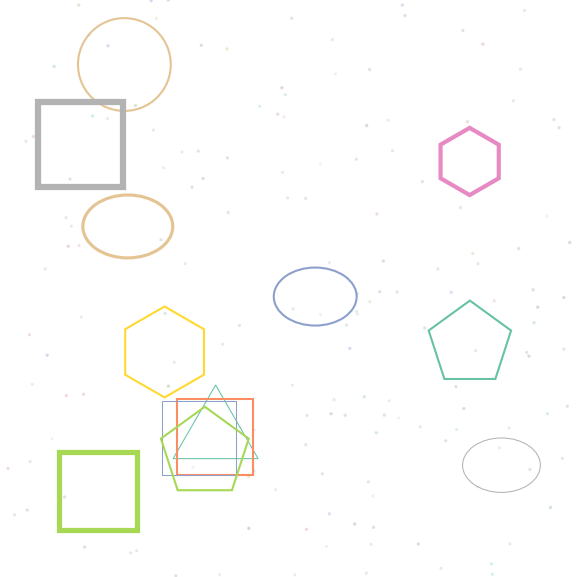[{"shape": "pentagon", "thickness": 1, "radius": 0.38, "center": [0.814, 0.404]}, {"shape": "triangle", "thickness": 0.5, "radius": 0.43, "center": [0.373, 0.247]}, {"shape": "square", "thickness": 1, "radius": 0.33, "center": [0.373, 0.242]}, {"shape": "square", "thickness": 0.5, "radius": 0.32, "center": [0.345, 0.241]}, {"shape": "oval", "thickness": 1, "radius": 0.36, "center": [0.546, 0.486]}, {"shape": "hexagon", "thickness": 2, "radius": 0.29, "center": [0.813, 0.72]}, {"shape": "square", "thickness": 2.5, "radius": 0.34, "center": [0.169, 0.149]}, {"shape": "pentagon", "thickness": 1, "radius": 0.4, "center": [0.355, 0.215]}, {"shape": "hexagon", "thickness": 1, "radius": 0.39, "center": [0.285, 0.39]}, {"shape": "oval", "thickness": 1.5, "radius": 0.39, "center": [0.221, 0.607]}, {"shape": "circle", "thickness": 1, "radius": 0.4, "center": [0.215, 0.887]}, {"shape": "oval", "thickness": 0.5, "radius": 0.34, "center": [0.868, 0.194]}, {"shape": "square", "thickness": 3, "radius": 0.37, "center": [0.139, 0.748]}]